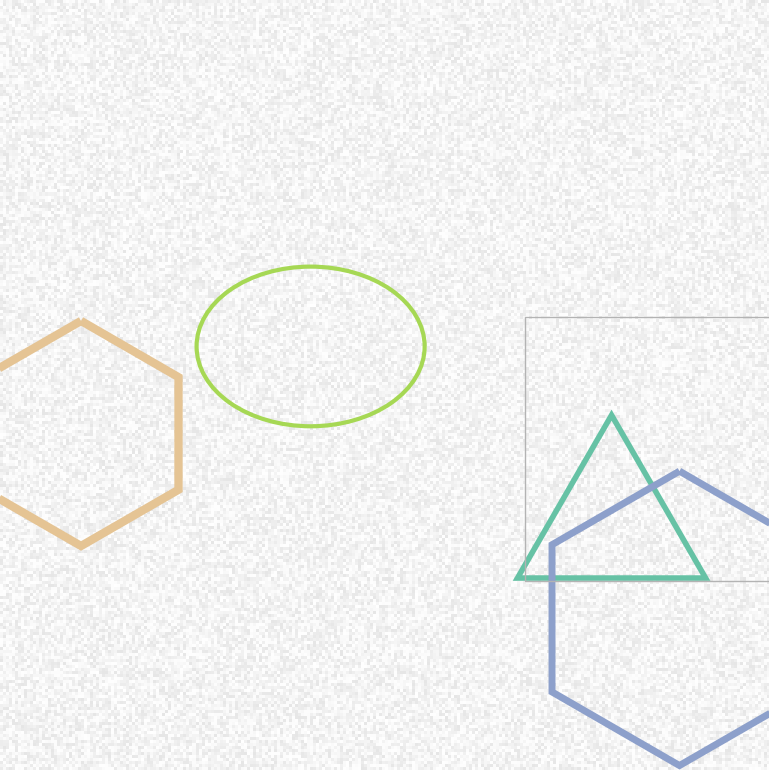[{"shape": "triangle", "thickness": 2, "radius": 0.71, "center": [0.794, 0.32]}, {"shape": "hexagon", "thickness": 2.5, "radius": 0.96, "center": [0.882, 0.197]}, {"shape": "oval", "thickness": 1.5, "radius": 0.74, "center": [0.403, 0.55]}, {"shape": "hexagon", "thickness": 3, "radius": 0.73, "center": [0.105, 0.437]}, {"shape": "square", "thickness": 0.5, "radius": 0.86, "center": [0.854, 0.417]}]